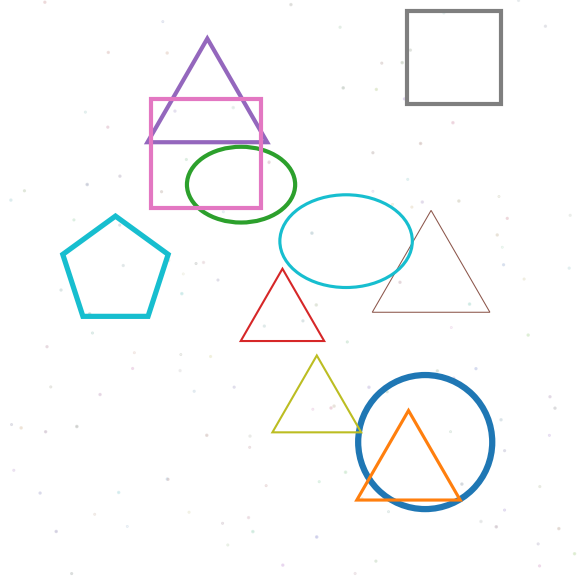[{"shape": "circle", "thickness": 3, "radius": 0.58, "center": [0.736, 0.234]}, {"shape": "triangle", "thickness": 1.5, "radius": 0.52, "center": [0.707, 0.185]}, {"shape": "oval", "thickness": 2, "radius": 0.47, "center": [0.417, 0.679]}, {"shape": "triangle", "thickness": 1, "radius": 0.42, "center": [0.489, 0.45]}, {"shape": "triangle", "thickness": 2, "radius": 0.6, "center": [0.359, 0.813]}, {"shape": "triangle", "thickness": 0.5, "radius": 0.59, "center": [0.746, 0.517]}, {"shape": "square", "thickness": 2, "radius": 0.48, "center": [0.356, 0.733]}, {"shape": "square", "thickness": 2, "radius": 0.41, "center": [0.787, 0.9]}, {"shape": "triangle", "thickness": 1, "radius": 0.44, "center": [0.549, 0.295]}, {"shape": "pentagon", "thickness": 2.5, "radius": 0.48, "center": [0.2, 0.529]}, {"shape": "oval", "thickness": 1.5, "radius": 0.57, "center": [0.599, 0.582]}]